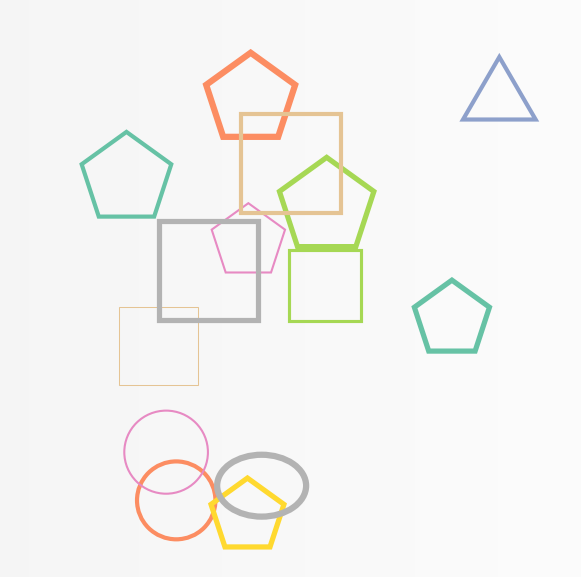[{"shape": "pentagon", "thickness": 2, "radius": 0.41, "center": [0.218, 0.69]}, {"shape": "pentagon", "thickness": 2.5, "radius": 0.34, "center": [0.777, 0.446]}, {"shape": "circle", "thickness": 2, "radius": 0.34, "center": [0.303, 0.133]}, {"shape": "pentagon", "thickness": 3, "radius": 0.4, "center": [0.431, 0.827]}, {"shape": "triangle", "thickness": 2, "radius": 0.36, "center": [0.859, 0.828]}, {"shape": "pentagon", "thickness": 1, "radius": 0.33, "center": [0.427, 0.581]}, {"shape": "circle", "thickness": 1, "radius": 0.36, "center": [0.286, 0.216]}, {"shape": "square", "thickness": 1.5, "radius": 0.31, "center": [0.559, 0.504]}, {"shape": "pentagon", "thickness": 2.5, "radius": 0.43, "center": [0.562, 0.641]}, {"shape": "pentagon", "thickness": 2.5, "radius": 0.33, "center": [0.426, 0.105]}, {"shape": "square", "thickness": 2, "radius": 0.43, "center": [0.5, 0.716]}, {"shape": "square", "thickness": 0.5, "radius": 0.34, "center": [0.273, 0.4]}, {"shape": "oval", "thickness": 3, "radius": 0.38, "center": [0.45, 0.158]}, {"shape": "square", "thickness": 2.5, "radius": 0.43, "center": [0.359, 0.531]}]